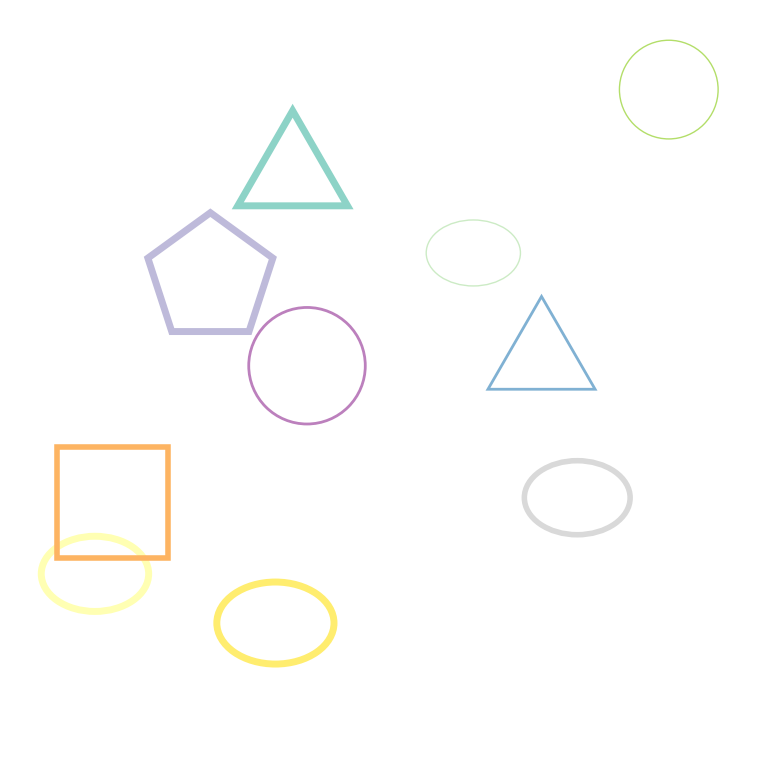[{"shape": "triangle", "thickness": 2.5, "radius": 0.41, "center": [0.38, 0.774]}, {"shape": "oval", "thickness": 2.5, "radius": 0.35, "center": [0.123, 0.255]}, {"shape": "pentagon", "thickness": 2.5, "radius": 0.43, "center": [0.273, 0.638]}, {"shape": "triangle", "thickness": 1, "radius": 0.4, "center": [0.703, 0.535]}, {"shape": "square", "thickness": 2, "radius": 0.36, "center": [0.146, 0.347]}, {"shape": "circle", "thickness": 0.5, "radius": 0.32, "center": [0.869, 0.884]}, {"shape": "oval", "thickness": 2, "radius": 0.34, "center": [0.75, 0.354]}, {"shape": "circle", "thickness": 1, "radius": 0.38, "center": [0.399, 0.525]}, {"shape": "oval", "thickness": 0.5, "radius": 0.31, "center": [0.615, 0.671]}, {"shape": "oval", "thickness": 2.5, "radius": 0.38, "center": [0.358, 0.191]}]